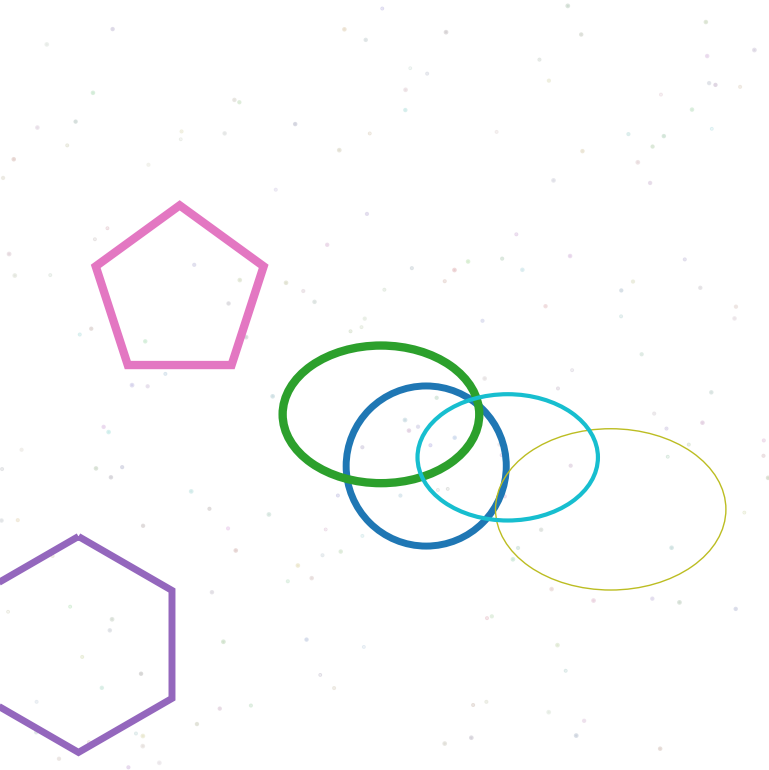[{"shape": "circle", "thickness": 2.5, "radius": 0.52, "center": [0.554, 0.395]}, {"shape": "oval", "thickness": 3, "radius": 0.64, "center": [0.495, 0.462]}, {"shape": "hexagon", "thickness": 2.5, "radius": 0.7, "center": [0.102, 0.163]}, {"shape": "pentagon", "thickness": 3, "radius": 0.57, "center": [0.233, 0.619]}, {"shape": "oval", "thickness": 0.5, "radius": 0.75, "center": [0.793, 0.338]}, {"shape": "oval", "thickness": 1.5, "radius": 0.59, "center": [0.659, 0.406]}]